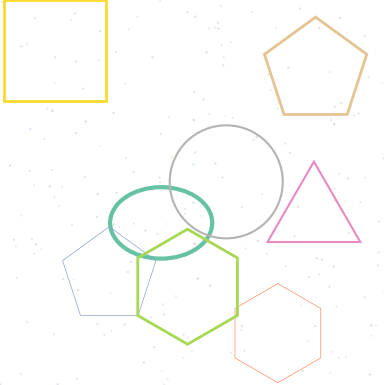[{"shape": "oval", "thickness": 3, "radius": 0.66, "center": [0.419, 0.421]}, {"shape": "hexagon", "thickness": 0.5, "radius": 0.64, "center": [0.722, 0.135]}, {"shape": "pentagon", "thickness": 0.5, "radius": 0.64, "center": [0.284, 0.284]}, {"shape": "triangle", "thickness": 1.5, "radius": 0.7, "center": [0.815, 0.441]}, {"shape": "hexagon", "thickness": 2, "radius": 0.75, "center": [0.487, 0.255]}, {"shape": "square", "thickness": 2, "radius": 0.66, "center": [0.143, 0.868]}, {"shape": "pentagon", "thickness": 2, "radius": 0.7, "center": [0.82, 0.816]}, {"shape": "circle", "thickness": 1.5, "radius": 0.73, "center": [0.588, 0.528]}]